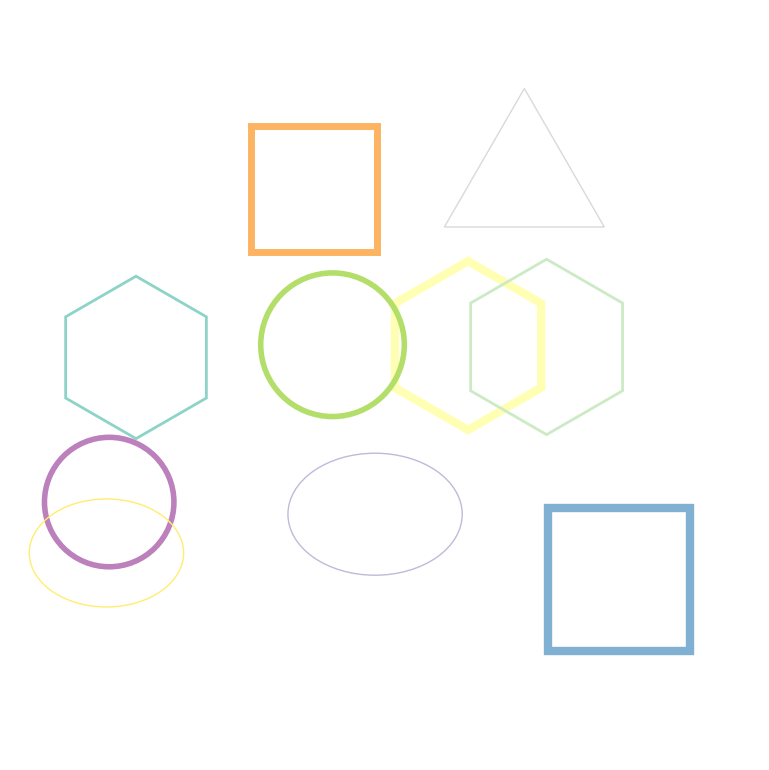[{"shape": "hexagon", "thickness": 1, "radius": 0.53, "center": [0.177, 0.536]}, {"shape": "hexagon", "thickness": 3, "radius": 0.55, "center": [0.608, 0.551]}, {"shape": "oval", "thickness": 0.5, "radius": 0.57, "center": [0.487, 0.332]}, {"shape": "square", "thickness": 3, "radius": 0.46, "center": [0.804, 0.248]}, {"shape": "square", "thickness": 2.5, "radius": 0.41, "center": [0.408, 0.754]}, {"shape": "circle", "thickness": 2, "radius": 0.47, "center": [0.432, 0.552]}, {"shape": "triangle", "thickness": 0.5, "radius": 0.6, "center": [0.681, 0.765]}, {"shape": "circle", "thickness": 2, "radius": 0.42, "center": [0.142, 0.348]}, {"shape": "hexagon", "thickness": 1, "radius": 0.57, "center": [0.71, 0.549]}, {"shape": "oval", "thickness": 0.5, "radius": 0.5, "center": [0.138, 0.282]}]